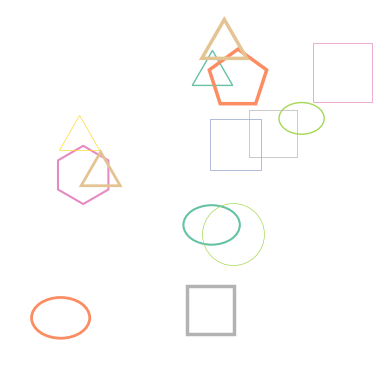[{"shape": "triangle", "thickness": 1, "radius": 0.3, "center": [0.552, 0.808]}, {"shape": "oval", "thickness": 1.5, "radius": 0.37, "center": [0.55, 0.416]}, {"shape": "pentagon", "thickness": 2.5, "radius": 0.39, "center": [0.618, 0.794]}, {"shape": "oval", "thickness": 2, "radius": 0.38, "center": [0.157, 0.174]}, {"shape": "square", "thickness": 0.5, "radius": 0.33, "center": [0.613, 0.625]}, {"shape": "square", "thickness": 0.5, "radius": 0.38, "center": [0.889, 0.812]}, {"shape": "hexagon", "thickness": 1.5, "radius": 0.38, "center": [0.216, 0.546]}, {"shape": "circle", "thickness": 0.5, "radius": 0.4, "center": [0.606, 0.391]}, {"shape": "oval", "thickness": 1, "radius": 0.29, "center": [0.783, 0.693]}, {"shape": "triangle", "thickness": 0.5, "radius": 0.3, "center": [0.207, 0.64]}, {"shape": "triangle", "thickness": 2.5, "radius": 0.34, "center": [0.583, 0.882]}, {"shape": "triangle", "thickness": 2, "radius": 0.29, "center": [0.262, 0.547]}, {"shape": "square", "thickness": 2.5, "radius": 0.31, "center": [0.547, 0.194]}, {"shape": "square", "thickness": 0.5, "radius": 0.31, "center": [0.71, 0.653]}]